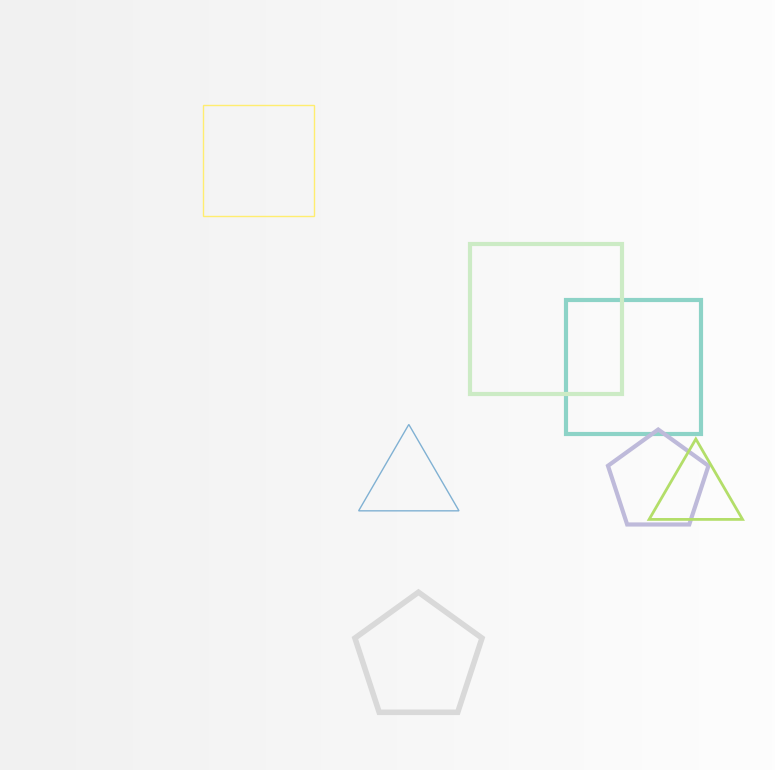[{"shape": "square", "thickness": 1.5, "radius": 0.44, "center": [0.818, 0.523]}, {"shape": "pentagon", "thickness": 1.5, "radius": 0.34, "center": [0.849, 0.374]}, {"shape": "triangle", "thickness": 0.5, "radius": 0.37, "center": [0.527, 0.374]}, {"shape": "triangle", "thickness": 1, "radius": 0.35, "center": [0.898, 0.36]}, {"shape": "pentagon", "thickness": 2, "radius": 0.43, "center": [0.54, 0.145]}, {"shape": "square", "thickness": 1.5, "radius": 0.49, "center": [0.704, 0.586]}, {"shape": "square", "thickness": 0.5, "radius": 0.36, "center": [0.334, 0.792]}]